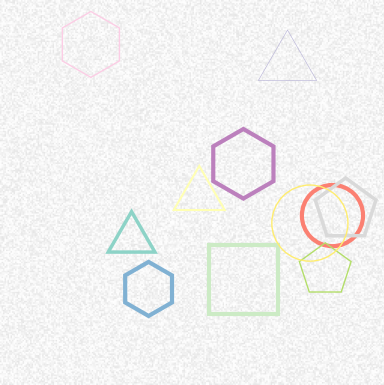[{"shape": "triangle", "thickness": 2.5, "radius": 0.35, "center": [0.342, 0.38]}, {"shape": "triangle", "thickness": 1.5, "radius": 0.38, "center": [0.518, 0.493]}, {"shape": "triangle", "thickness": 0.5, "radius": 0.44, "center": [0.747, 0.835]}, {"shape": "circle", "thickness": 3, "radius": 0.4, "center": [0.864, 0.44]}, {"shape": "hexagon", "thickness": 3, "radius": 0.35, "center": [0.386, 0.25]}, {"shape": "pentagon", "thickness": 1, "radius": 0.35, "center": [0.845, 0.299]}, {"shape": "hexagon", "thickness": 1, "radius": 0.43, "center": [0.236, 0.885]}, {"shape": "pentagon", "thickness": 2.5, "radius": 0.41, "center": [0.898, 0.455]}, {"shape": "hexagon", "thickness": 3, "radius": 0.45, "center": [0.632, 0.575]}, {"shape": "square", "thickness": 3, "radius": 0.45, "center": [0.633, 0.275]}, {"shape": "circle", "thickness": 1, "radius": 0.49, "center": [0.805, 0.421]}]